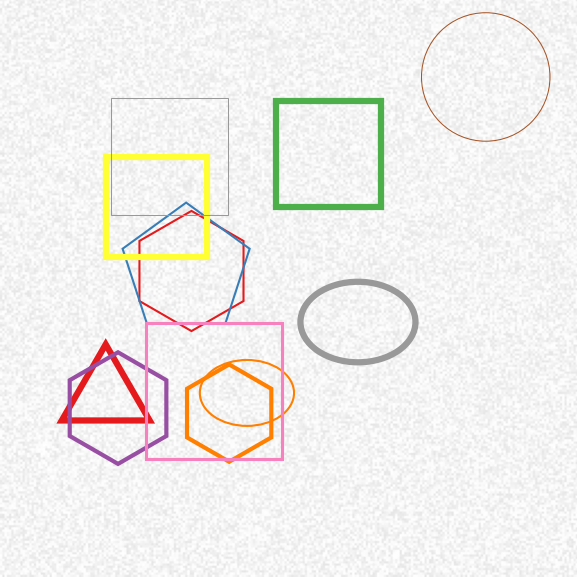[{"shape": "hexagon", "thickness": 1, "radius": 0.52, "center": [0.332, 0.53]}, {"shape": "triangle", "thickness": 3, "radius": 0.44, "center": [0.183, 0.315]}, {"shape": "pentagon", "thickness": 1, "radius": 0.58, "center": [0.322, 0.533]}, {"shape": "square", "thickness": 3, "radius": 0.46, "center": [0.569, 0.733]}, {"shape": "hexagon", "thickness": 2, "radius": 0.48, "center": [0.204, 0.292]}, {"shape": "oval", "thickness": 1, "radius": 0.41, "center": [0.428, 0.319]}, {"shape": "hexagon", "thickness": 2, "radius": 0.42, "center": [0.397, 0.284]}, {"shape": "square", "thickness": 3, "radius": 0.43, "center": [0.271, 0.641]}, {"shape": "circle", "thickness": 0.5, "radius": 0.56, "center": [0.841, 0.866]}, {"shape": "square", "thickness": 1.5, "radius": 0.59, "center": [0.37, 0.322]}, {"shape": "oval", "thickness": 3, "radius": 0.5, "center": [0.62, 0.441]}, {"shape": "square", "thickness": 0.5, "radius": 0.51, "center": [0.294, 0.728]}]